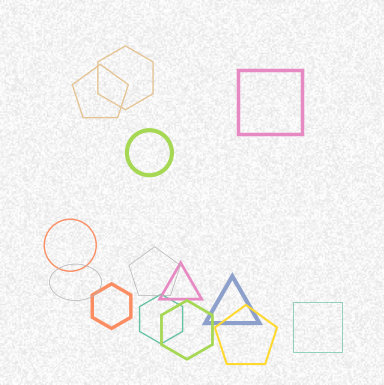[{"shape": "hexagon", "thickness": 1, "radius": 0.32, "center": [0.418, 0.171]}, {"shape": "square", "thickness": 0.5, "radius": 0.32, "center": [0.824, 0.151]}, {"shape": "hexagon", "thickness": 2.5, "radius": 0.29, "center": [0.29, 0.205]}, {"shape": "circle", "thickness": 1, "radius": 0.34, "center": [0.182, 0.363]}, {"shape": "triangle", "thickness": 3, "radius": 0.41, "center": [0.603, 0.201]}, {"shape": "triangle", "thickness": 2, "radius": 0.32, "center": [0.469, 0.255]}, {"shape": "square", "thickness": 2.5, "radius": 0.41, "center": [0.702, 0.735]}, {"shape": "circle", "thickness": 3, "radius": 0.29, "center": [0.388, 0.603]}, {"shape": "hexagon", "thickness": 2, "radius": 0.38, "center": [0.486, 0.143]}, {"shape": "pentagon", "thickness": 1.5, "radius": 0.42, "center": [0.639, 0.123]}, {"shape": "pentagon", "thickness": 1, "radius": 0.38, "center": [0.261, 0.756]}, {"shape": "hexagon", "thickness": 1, "radius": 0.41, "center": [0.326, 0.798]}, {"shape": "oval", "thickness": 0.5, "radius": 0.34, "center": [0.196, 0.267]}, {"shape": "pentagon", "thickness": 0.5, "radius": 0.35, "center": [0.402, 0.289]}]